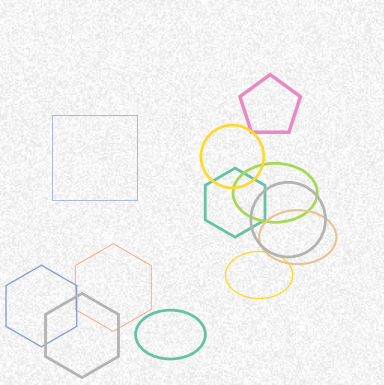[{"shape": "hexagon", "thickness": 2, "radius": 0.45, "center": [0.611, 0.474]}, {"shape": "oval", "thickness": 2, "radius": 0.45, "center": [0.443, 0.131]}, {"shape": "hexagon", "thickness": 0.5, "radius": 0.57, "center": [0.294, 0.253]}, {"shape": "square", "thickness": 0.5, "radius": 0.55, "center": [0.246, 0.591]}, {"shape": "hexagon", "thickness": 1, "radius": 0.53, "center": [0.107, 0.205]}, {"shape": "pentagon", "thickness": 2.5, "radius": 0.41, "center": [0.702, 0.724]}, {"shape": "oval", "thickness": 2, "radius": 0.55, "center": [0.715, 0.499]}, {"shape": "circle", "thickness": 2, "radius": 0.41, "center": [0.604, 0.593]}, {"shape": "oval", "thickness": 1, "radius": 0.44, "center": [0.673, 0.286]}, {"shape": "oval", "thickness": 1.5, "radius": 0.5, "center": [0.773, 0.384]}, {"shape": "circle", "thickness": 2, "radius": 0.48, "center": [0.748, 0.429]}, {"shape": "hexagon", "thickness": 2, "radius": 0.55, "center": [0.213, 0.129]}]